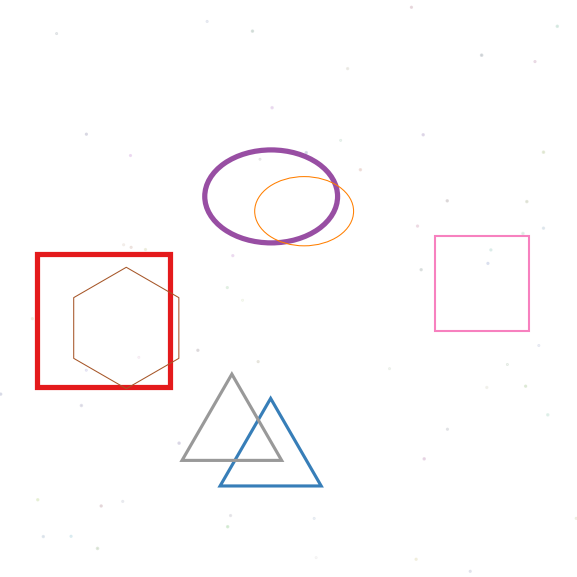[{"shape": "square", "thickness": 2.5, "radius": 0.58, "center": [0.179, 0.445]}, {"shape": "triangle", "thickness": 1.5, "radius": 0.51, "center": [0.469, 0.208]}, {"shape": "oval", "thickness": 2.5, "radius": 0.57, "center": [0.47, 0.659]}, {"shape": "oval", "thickness": 0.5, "radius": 0.43, "center": [0.527, 0.633]}, {"shape": "hexagon", "thickness": 0.5, "radius": 0.53, "center": [0.219, 0.431]}, {"shape": "square", "thickness": 1, "radius": 0.41, "center": [0.835, 0.508]}, {"shape": "triangle", "thickness": 1.5, "radius": 0.5, "center": [0.401, 0.252]}]